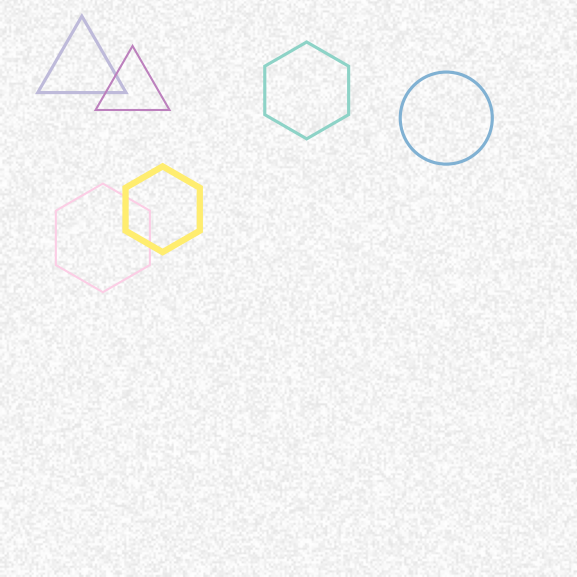[{"shape": "hexagon", "thickness": 1.5, "radius": 0.42, "center": [0.531, 0.843]}, {"shape": "triangle", "thickness": 1.5, "radius": 0.44, "center": [0.142, 0.883]}, {"shape": "circle", "thickness": 1.5, "radius": 0.4, "center": [0.773, 0.795]}, {"shape": "hexagon", "thickness": 1, "radius": 0.47, "center": [0.178, 0.587]}, {"shape": "triangle", "thickness": 1, "radius": 0.37, "center": [0.23, 0.846]}, {"shape": "hexagon", "thickness": 3, "radius": 0.37, "center": [0.282, 0.637]}]